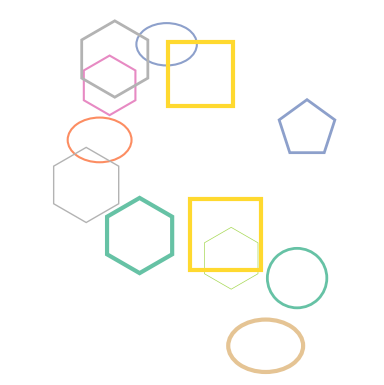[{"shape": "hexagon", "thickness": 3, "radius": 0.49, "center": [0.363, 0.388]}, {"shape": "circle", "thickness": 2, "radius": 0.39, "center": [0.772, 0.278]}, {"shape": "oval", "thickness": 1.5, "radius": 0.41, "center": [0.259, 0.637]}, {"shape": "pentagon", "thickness": 2, "radius": 0.38, "center": [0.797, 0.665]}, {"shape": "oval", "thickness": 1.5, "radius": 0.39, "center": [0.433, 0.885]}, {"shape": "hexagon", "thickness": 1.5, "radius": 0.39, "center": [0.285, 0.778]}, {"shape": "hexagon", "thickness": 0.5, "radius": 0.4, "center": [0.601, 0.329]}, {"shape": "square", "thickness": 3, "radius": 0.46, "center": [0.585, 0.39]}, {"shape": "square", "thickness": 3, "radius": 0.42, "center": [0.522, 0.808]}, {"shape": "oval", "thickness": 3, "radius": 0.49, "center": [0.69, 0.102]}, {"shape": "hexagon", "thickness": 2, "radius": 0.5, "center": [0.298, 0.847]}, {"shape": "hexagon", "thickness": 1, "radius": 0.49, "center": [0.224, 0.52]}]